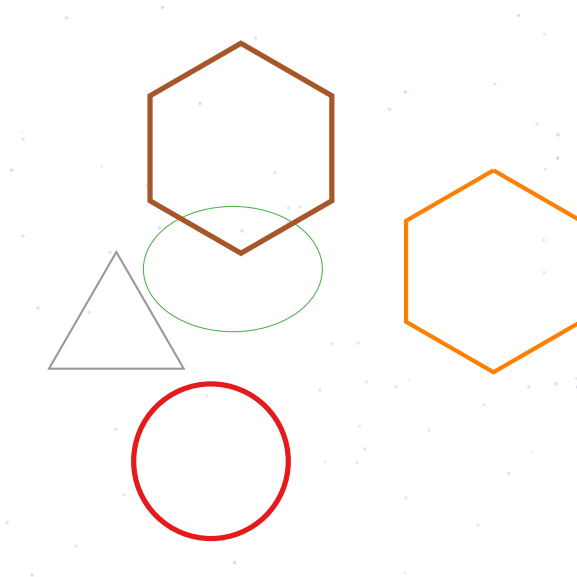[{"shape": "circle", "thickness": 2.5, "radius": 0.67, "center": [0.365, 0.2]}, {"shape": "oval", "thickness": 0.5, "radius": 0.77, "center": [0.403, 0.533]}, {"shape": "hexagon", "thickness": 2, "radius": 0.87, "center": [0.855, 0.529]}, {"shape": "hexagon", "thickness": 2.5, "radius": 0.91, "center": [0.417, 0.742]}, {"shape": "triangle", "thickness": 1, "radius": 0.67, "center": [0.201, 0.428]}]